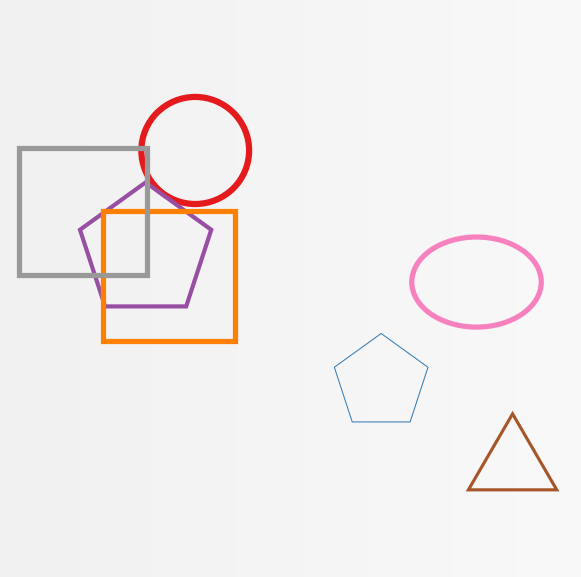[{"shape": "circle", "thickness": 3, "radius": 0.46, "center": [0.336, 0.739]}, {"shape": "pentagon", "thickness": 0.5, "radius": 0.42, "center": [0.656, 0.337]}, {"shape": "pentagon", "thickness": 2, "radius": 0.59, "center": [0.251, 0.565]}, {"shape": "square", "thickness": 2.5, "radius": 0.57, "center": [0.291, 0.522]}, {"shape": "triangle", "thickness": 1.5, "radius": 0.44, "center": [0.882, 0.195]}, {"shape": "oval", "thickness": 2.5, "radius": 0.56, "center": [0.82, 0.511]}, {"shape": "square", "thickness": 2.5, "radius": 0.55, "center": [0.143, 0.633]}]